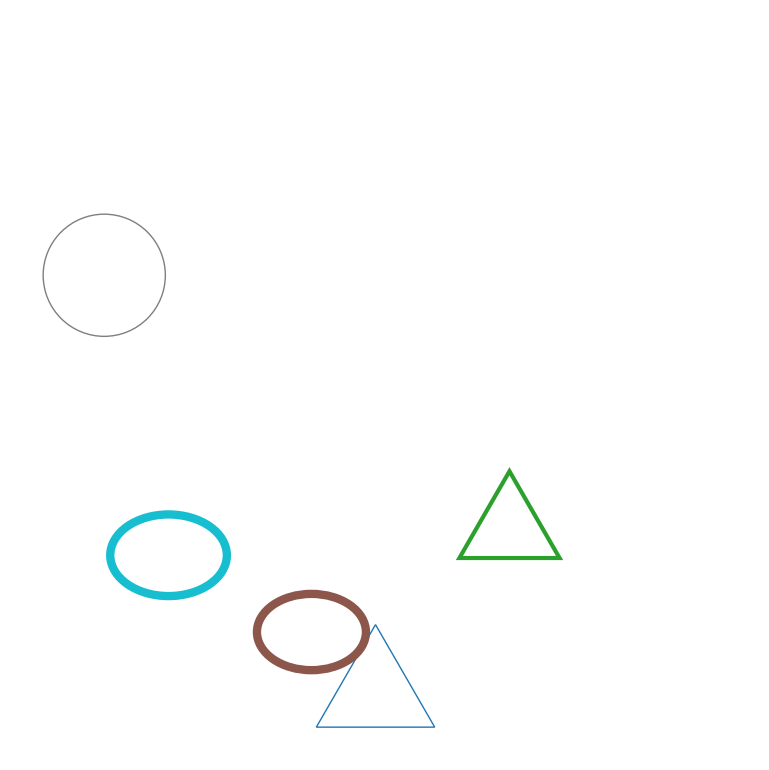[{"shape": "triangle", "thickness": 0.5, "radius": 0.44, "center": [0.488, 0.1]}, {"shape": "triangle", "thickness": 1.5, "radius": 0.38, "center": [0.662, 0.313]}, {"shape": "oval", "thickness": 3, "radius": 0.35, "center": [0.404, 0.179]}, {"shape": "circle", "thickness": 0.5, "radius": 0.4, "center": [0.135, 0.643]}, {"shape": "oval", "thickness": 3, "radius": 0.38, "center": [0.219, 0.279]}]